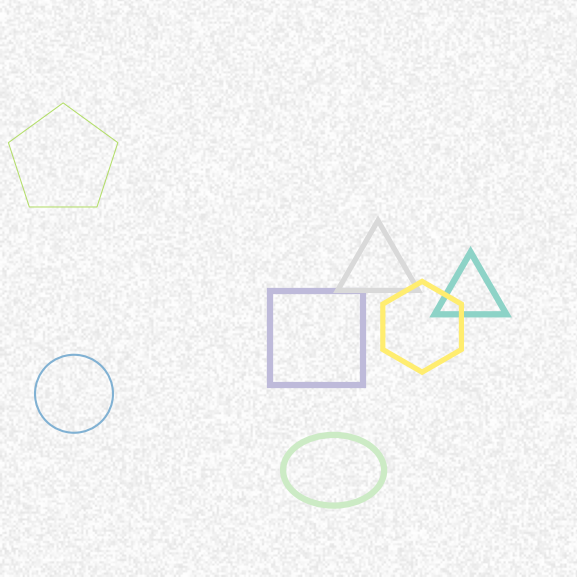[{"shape": "triangle", "thickness": 3, "radius": 0.36, "center": [0.815, 0.491]}, {"shape": "square", "thickness": 3, "radius": 0.4, "center": [0.548, 0.414]}, {"shape": "circle", "thickness": 1, "radius": 0.34, "center": [0.128, 0.317]}, {"shape": "pentagon", "thickness": 0.5, "radius": 0.5, "center": [0.109, 0.721]}, {"shape": "triangle", "thickness": 2.5, "radius": 0.4, "center": [0.654, 0.537]}, {"shape": "oval", "thickness": 3, "radius": 0.44, "center": [0.578, 0.185]}, {"shape": "hexagon", "thickness": 2.5, "radius": 0.39, "center": [0.731, 0.433]}]